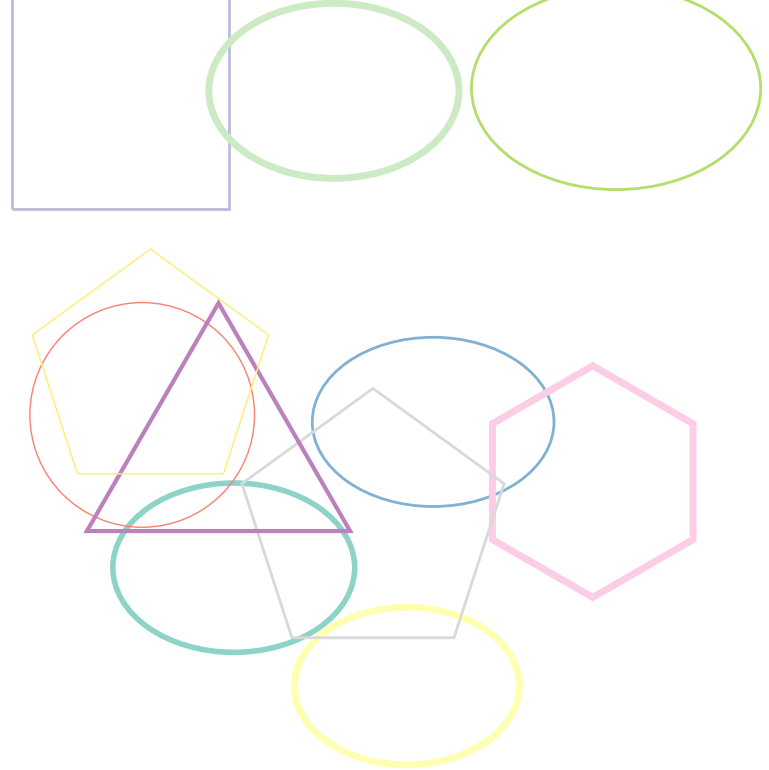[{"shape": "oval", "thickness": 2, "radius": 0.79, "center": [0.304, 0.263]}, {"shape": "oval", "thickness": 2.5, "radius": 0.73, "center": [0.528, 0.109]}, {"shape": "square", "thickness": 1, "radius": 0.7, "center": [0.156, 0.869]}, {"shape": "circle", "thickness": 0.5, "radius": 0.73, "center": [0.185, 0.461]}, {"shape": "oval", "thickness": 1, "radius": 0.78, "center": [0.563, 0.452]}, {"shape": "oval", "thickness": 1, "radius": 0.94, "center": [0.8, 0.885]}, {"shape": "hexagon", "thickness": 2.5, "radius": 0.75, "center": [0.77, 0.375]}, {"shape": "pentagon", "thickness": 1, "radius": 0.9, "center": [0.484, 0.317]}, {"shape": "triangle", "thickness": 1.5, "radius": 0.99, "center": [0.284, 0.409]}, {"shape": "oval", "thickness": 2.5, "radius": 0.81, "center": [0.434, 0.882]}, {"shape": "pentagon", "thickness": 0.5, "radius": 0.81, "center": [0.195, 0.515]}]